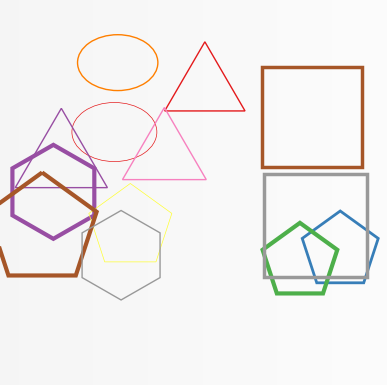[{"shape": "oval", "thickness": 0.5, "radius": 0.55, "center": [0.295, 0.657]}, {"shape": "triangle", "thickness": 1, "radius": 0.6, "center": [0.529, 0.772]}, {"shape": "pentagon", "thickness": 2, "radius": 0.52, "center": [0.878, 0.349]}, {"shape": "pentagon", "thickness": 3, "radius": 0.51, "center": [0.774, 0.32]}, {"shape": "triangle", "thickness": 1, "radius": 0.69, "center": [0.158, 0.581]}, {"shape": "hexagon", "thickness": 3, "radius": 0.61, "center": [0.138, 0.502]}, {"shape": "oval", "thickness": 1, "radius": 0.52, "center": [0.304, 0.837]}, {"shape": "pentagon", "thickness": 0.5, "radius": 0.56, "center": [0.336, 0.411]}, {"shape": "square", "thickness": 2.5, "radius": 0.65, "center": [0.805, 0.697]}, {"shape": "pentagon", "thickness": 3, "radius": 0.74, "center": [0.109, 0.404]}, {"shape": "triangle", "thickness": 1, "radius": 0.62, "center": [0.424, 0.596]}, {"shape": "square", "thickness": 2.5, "radius": 0.66, "center": [0.815, 0.414]}, {"shape": "hexagon", "thickness": 1, "radius": 0.58, "center": [0.312, 0.337]}]